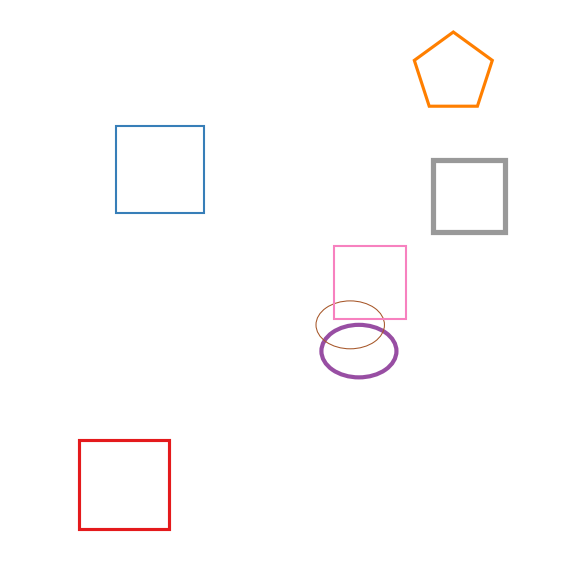[{"shape": "square", "thickness": 1.5, "radius": 0.39, "center": [0.215, 0.16]}, {"shape": "square", "thickness": 1, "radius": 0.38, "center": [0.277, 0.705]}, {"shape": "oval", "thickness": 2, "radius": 0.32, "center": [0.622, 0.391]}, {"shape": "pentagon", "thickness": 1.5, "radius": 0.35, "center": [0.785, 0.873]}, {"shape": "oval", "thickness": 0.5, "radius": 0.3, "center": [0.606, 0.437]}, {"shape": "square", "thickness": 1, "radius": 0.31, "center": [0.641, 0.51]}, {"shape": "square", "thickness": 2.5, "radius": 0.31, "center": [0.813, 0.66]}]